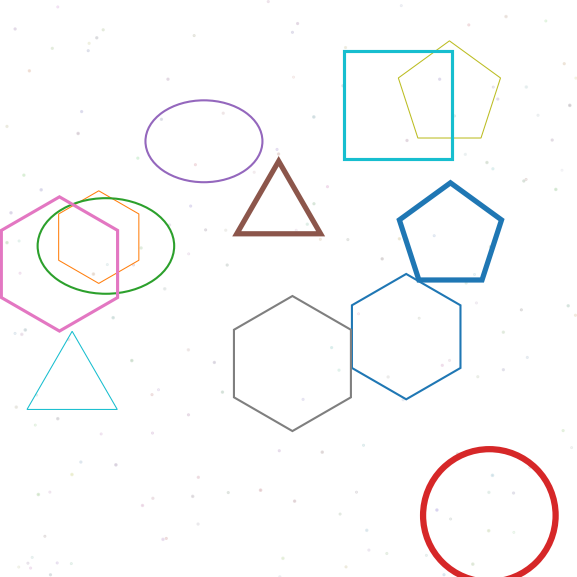[{"shape": "pentagon", "thickness": 2.5, "radius": 0.47, "center": [0.78, 0.59]}, {"shape": "hexagon", "thickness": 1, "radius": 0.54, "center": [0.703, 0.416]}, {"shape": "hexagon", "thickness": 0.5, "radius": 0.4, "center": [0.171, 0.589]}, {"shape": "oval", "thickness": 1, "radius": 0.59, "center": [0.183, 0.573]}, {"shape": "circle", "thickness": 3, "radius": 0.57, "center": [0.847, 0.107]}, {"shape": "oval", "thickness": 1, "radius": 0.51, "center": [0.353, 0.755]}, {"shape": "triangle", "thickness": 2.5, "radius": 0.42, "center": [0.483, 0.636]}, {"shape": "hexagon", "thickness": 1.5, "radius": 0.58, "center": [0.103, 0.542]}, {"shape": "hexagon", "thickness": 1, "radius": 0.58, "center": [0.506, 0.37]}, {"shape": "pentagon", "thickness": 0.5, "radius": 0.46, "center": [0.778, 0.835]}, {"shape": "triangle", "thickness": 0.5, "radius": 0.45, "center": [0.125, 0.335]}, {"shape": "square", "thickness": 1.5, "radius": 0.47, "center": [0.689, 0.817]}]